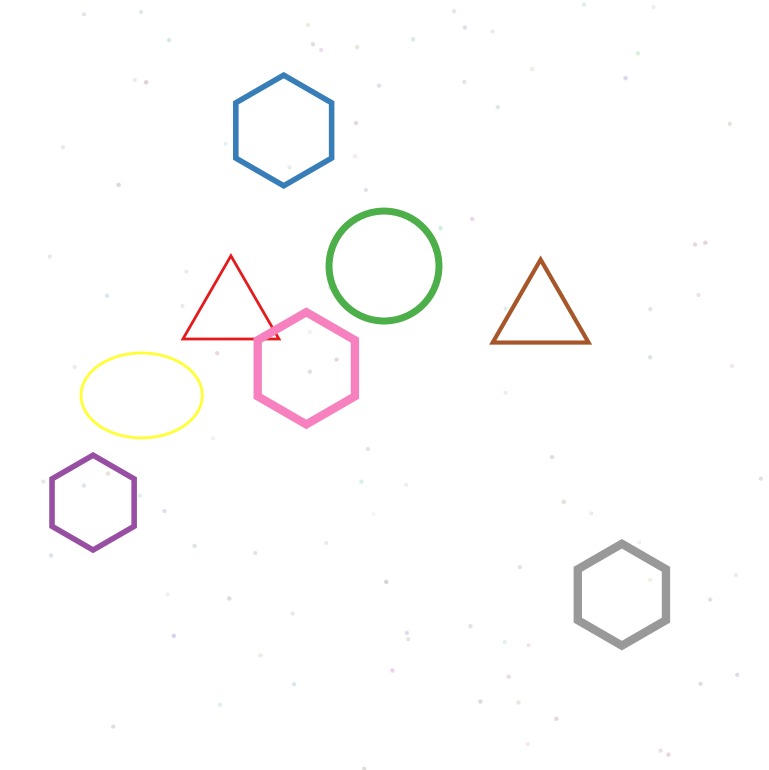[{"shape": "triangle", "thickness": 1, "radius": 0.36, "center": [0.3, 0.596]}, {"shape": "hexagon", "thickness": 2, "radius": 0.36, "center": [0.368, 0.831]}, {"shape": "circle", "thickness": 2.5, "radius": 0.36, "center": [0.499, 0.654]}, {"shape": "hexagon", "thickness": 2, "radius": 0.31, "center": [0.121, 0.347]}, {"shape": "oval", "thickness": 1, "radius": 0.39, "center": [0.184, 0.486]}, {"shape": "triangle", "thickness": 1.5, "radius": 0.36, "center": [0.702, 0.591]}, {"shape": "hexagon", "thickness": 3, "radius": 0.36, "center": [0.398, 0.522]}, {"shape": "hexagon", "thickness": 3, "radius": 0.33, "center": [0.808, 0.228]}]